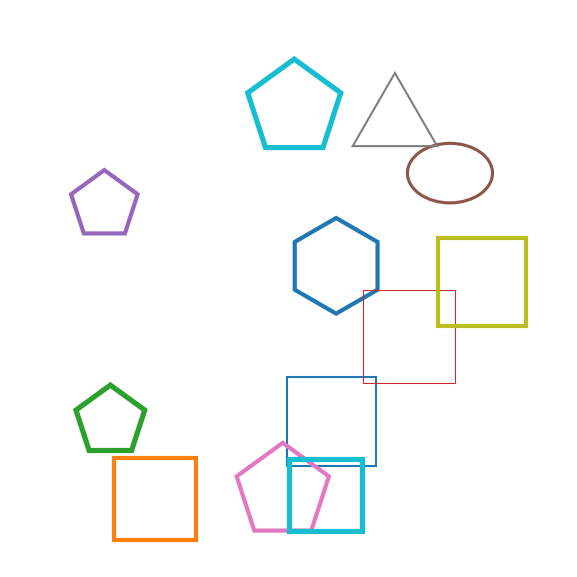[{"shape": "square", "thickness": 1, "radius": 0.38, "center": [0.574, 0.27]}, {"shape": "hexagon", "thickness": 2, "radius": 0.41, "center": [0.582, 0.539]}, {"shape": "square", "thickness": 2, "radius": 0.36, "center": [0.268, 0.136]}, {"shape": "pentagon", "thickness": 2.5, "radius": 0.31, "center": [0.191, 0.27]}, {"shape": "square", "thickness": 0.5, "radius": 0.4, "center": [0.708, 0.416]}, {"shape": "pentagon", "thickness": 2, "radius": 0.3, "center": [0.181, 0.644]}, {"shape": "oval", "thickness": 1.5, "radius": 0.37, "center": [0.779, 0.699]}, {"shape": "pentagon", "thickness": 2, "radius": 0.42, "center": [0.49, 0.148]}, {"shape": "triangle", "thickness": 1, "radius": 0.42, "center": [0.684, 0.788]}, {"shape": "square", "thickness": 2, "radius": 0.38, "center": [0.835, 0.511]}, {"shape": "square", "thickness": 2.5, "radius": 0.32, "center": [0.564, 0.142]}, {"shape": "pentagon", "thickness": 2.5, "radius": 0.42, "center": [0.51, 0.812]}]